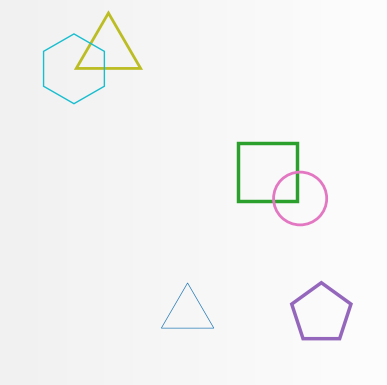[{"shape": "triangle", "thickness": 0.5, "radius": 0.39, "center": [0.484, 0.187]}, {"shape": "square", "thickness": 2.5, "radius": 0.38, "center": [0.69, 0.552]}, {"shape": "pentagon", "thickness": 2.5, "radius": 0.4, "center": [0.829, 0.185]}, {"shape": "circle", "thickness": 2, "radius": 0.34, "center": [0.775, 0.484]}, {"shape": "triangle", "thickness": 2, "radius": 0.48, "center": [0.28, 0.87]}, {"shape": "hexagon", "thickness": 1, "radius": 0.45, "center": [0.191, 0.821]}]